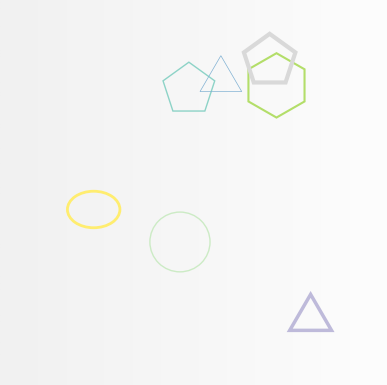[{"shape": "pentagon", "thickness": 1, "radius": 0.35, "center": [0.487, 0.768]}, {"shape": "triangle", "thickness": 2.5, "radius": 0.31, "center": [0.802, 0.173]}, {"shape": "triangle", "thickness": 0.5, "radius": 0.31, "center": [0.57, 0.793]}, {"shape": "hexagon", "thickness": 1.5, "radius": 0.42, "center": [0.714, 0.778]}, {"shape": "pentagon", "thickness": 3, "radius": 0.35, "center": [0.696, 0.842]}, {"shape": "circle", "thickness": 1, "radius": 0.39, "center": [0.464, 0.372]}, {"shape": "oval", "thickness": 2, "radius": 0.34, "center": [0.242, 0.456]}]